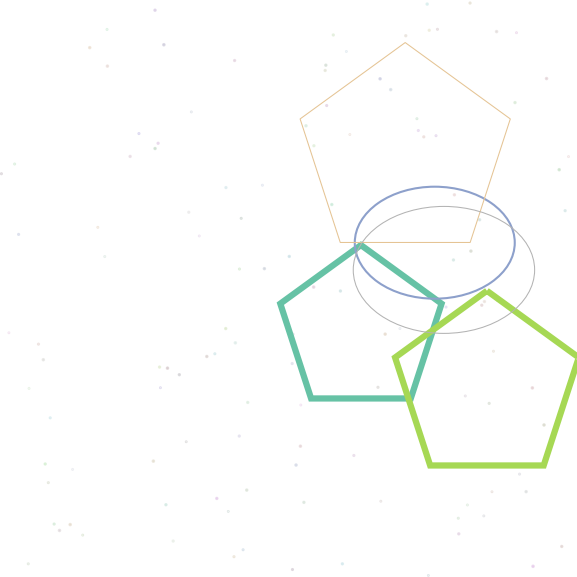[{"shape": "pentagon", "thickness": 3, "radius": 0.73, "center": [0.625, 0.428]}, {"shape": "oval", "thickness": 1, "radius": 0.69, "center": [0.753, 0.579]}, {"shape": "pentagon", "thickness": 3, "radius": 0.84, "center": [0.843, 0.328]}, {"shape": "pentagon", "thickness": 0.5, "radius": 0.96, "center": [0.702, 0.734]}, {"shape": "oval", "thickness": 0.5, "radius": 0.79, "center": [0.769, 0.532]}]